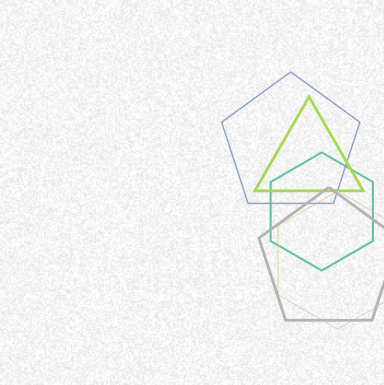[{"shape": "hexagon", "thickness": 1.5, "radius": 0.77, "center": [0.836, 0.451]}, {"shape": "pentagon", "thickness": 1, "radius": 0.94, "center": [0.755, 0.624]}, {"shape": "triangle", "thickness": 2, "radius": 0.81, "center": [0.803, 0.586]}, {"shape": "hexagon", "thickness": 0.5, "radius": 0.9, "center": [0.877, 0.324]}, {"shape": "pentagon", "thickness": 2, "radius": 0.95, "center": [0.854, 0.323]}]